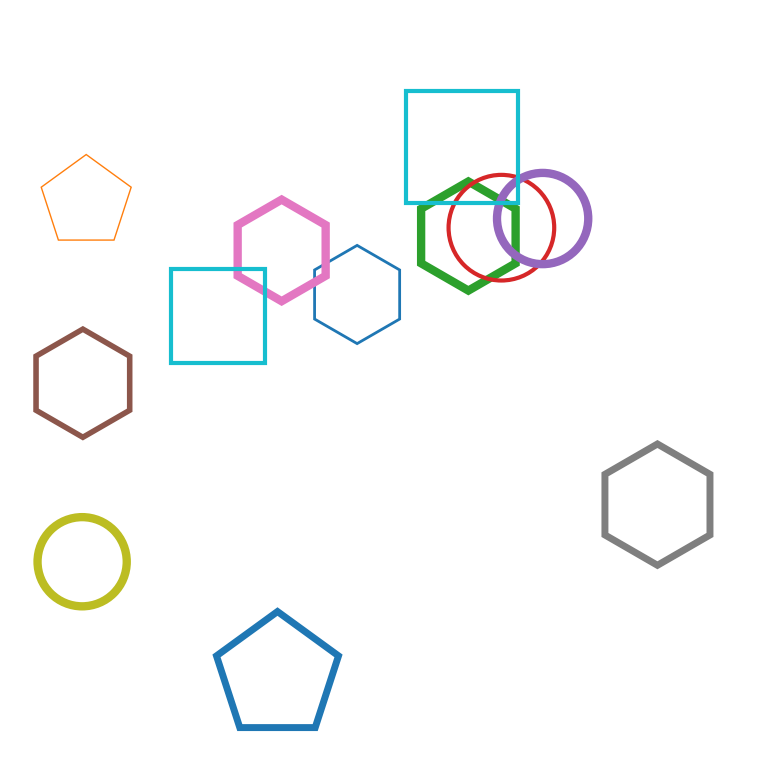[{"shape": "hexagon", "thickness": 1, "radius": 0.32, "center": [0.464, 0.618]}, {"shape": "pentagon", "thickness": 2.5, "radius": 0.42, "center": [0.36, 0.122]}, {"shape": "pentagon", "thickness": 0.5, "radius": 0.31, "center": [0.112, 0.738]}, {"shape": "hexagon", "thickness": 3, "radius": 0.35, "center": [0.608, 0.693]}, {"shape": "circle", "thickness": 1.5, "radius": 0.34, "center": [0.651, 0.704]}, {"shape": "circle", "thickness": 3, "radius": 0.3, "center": [0.705, 0.716]}, {"shape": "hexagon", "thickness": 2, "radius": 0.35, "center": [0.108, 0.502]}, {"shape": "hexagon", "thickness": 3, "radius": 0.33, "center": [0.366, 0.675]}, {"shape": "hexagon", "thickness": 2.5, "radius": 0.39, "center": [0.854, 0.345]}, {"shape": "circle", "thickness": 3, "radius": 0.29, "center": [0.107, 0.27]}, {"shape": "square", "thickness": 1.5, "radius": 0.36, "center": [0.6, 0.809]}, {"shape": "square", "thickness": 1.5, "radius": 0.3, "center": [0.283, 0.59]}]